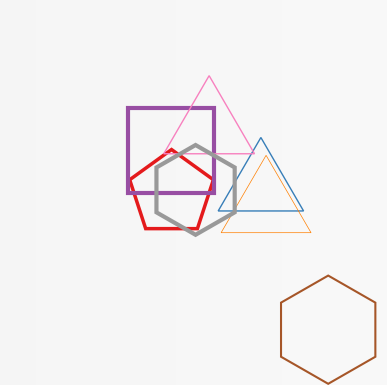[{"shape": "pentagon", "thickness": 2.5, "radius": 0.57, "center": [0.443, 0.498]}, {"shape": "triangle", "thickness": 1, "radius": 0.64, "center": [0.673, 0.516]}, {"shape": "square", "thickness": 3, "radius": 0.56, "center": [0.441, 0.609]}, {"shape": "triangle", "thickness": 0.5, "radius": 0.67, "center": [0.687, 0.463]}, {"shape": "hexagon", "thickness": 1.5, "radius": 0.7, "center": [0.847, 0.144]}, {"shape": "triangle", "thickness": 1, "radius": 0.68, "center": [0.54, 0.668]}, {"shape": "hexagon", "thickness": 3, "radius": 0.58, "center": [0.505, 0.507]}]